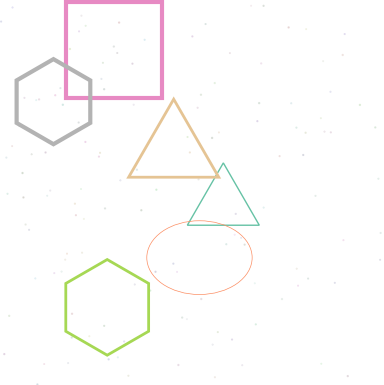[{"shape": "triangle", "thickness": 1, "radius": 0.54, "center": [0.58, 0.469]}, {"shape": "oval", "thickness": 0.5, "radius": 0.68, "center": [0.518, 0.331]}, {"shape": "square", "thickness": 3, "radius": 0.62, "center": [0.296, 0.87]}, {"shape": "hexagon", "thickness": 2, "radius": 0.62, "center": [0.278, 0.202]}, {"shape": "triangle", "thickness": 2, "radius": 0.68, "center": [0.451, 0.607]}, {"shape": "hexagon", "thickness": 3, "radius": 0.55, "center": [0.139, 0.736]}]